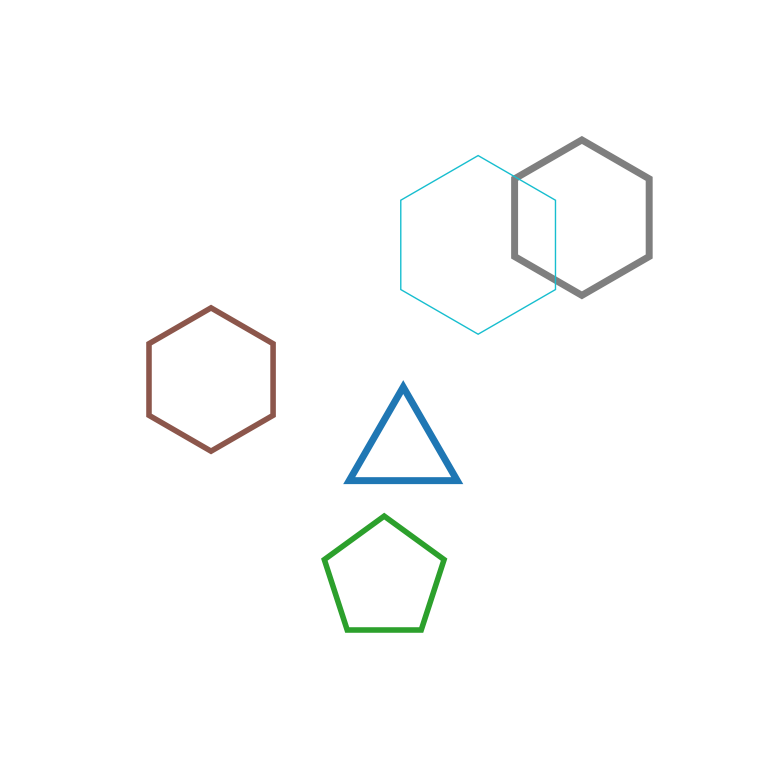[{"shape": "triangle", "thickness": 2.5, "radius": 0.41, "center": [0.524, 0.416]}, {"shape": "pentagon", "thickness": 2, "radius": 0.41, "center": [0.499, 0.248]}, {"shape": "hexagon", "thickness": 2, "radius": 0.47, "center": [0.274, 0.507]}, {"shape": "hexagon", "thickness": 2.5, "radius": 0.5, "center": [0.756, 0.717]}, {"shape": "hexagon", "thickness": 0.5, "radius": 0.58, "center": [0.621, 0.682]}]